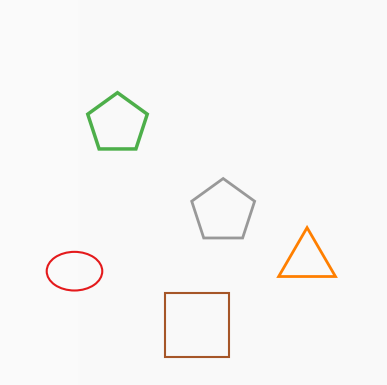[{"shape": "oval", "thickness": 1.5, "radius": 0.36, "center": [0.192, 0.296]}, {"shape": "pentagon", "thickness": 2.5, "radius": 0.4, "center": [0.303, 0.678]}, {"shape": "triangle", "thickness": 2, "radius": 0.42, "center": [0.792, 0.324]}, {"shape": "square", "thickness": 1.5, "radius": 0.42, "center": [0.508, 0.157]}, {"shape": "pentagon", "thickness": 2, "radius": 0.43, "center": [0.576, 0.451]}]